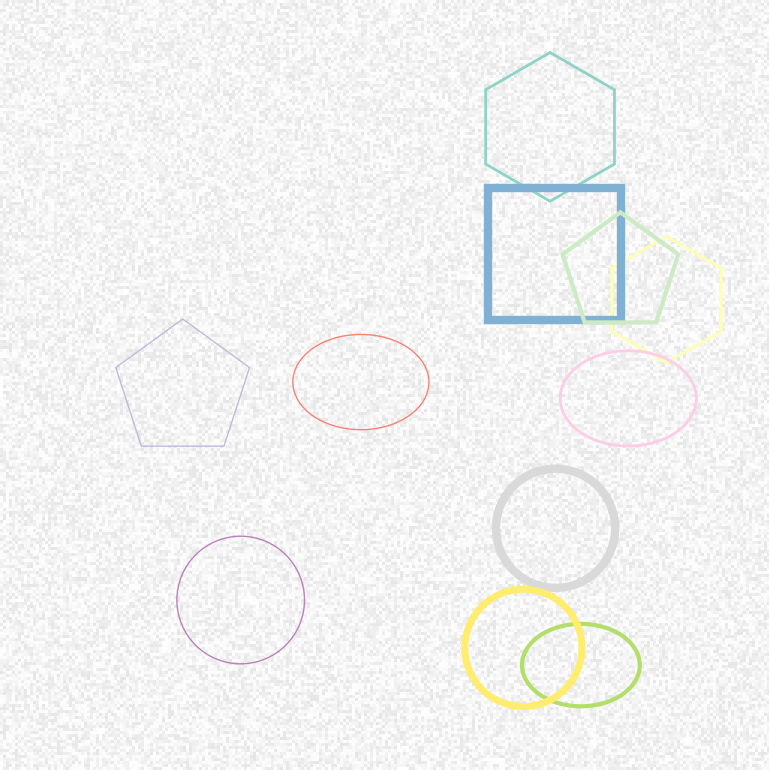[{"shape": "hexagon", "thickness": 1, "radius": 0.48, "center": [0.714, 0.835]}, {"shape": "hexagon", "thickness": 1, "radius": 0.41, "center": [0.866, 0.611]}, {"shape": "pentagon", "thickness": 0.5, "radius": 0.46, "center": [0.237, 0.494]}, {"shape": "oval", "thickness": 0.5, "radius": 0.44, "center": [0.469, 0.504]}, {"shape": "square", "thickness": 3, "radius": 0.43, "center": [0.72, 0.67]}, {"shape": "oval", "thickness": 1.5, "radius": 0.38, "center": [0.754, 0.136]}, {"shape": "oval", "thickness": 1, "radius": 0.44, "center": [0.816, 0.483]}, {"shape": "circle", "thickness": 3, "radius": 0.39, "center": [0.721, 0.314]}, {"shape": "circle", "thickness": 0.5, "radius": 0.41, "center": [0.313, 0.221]}, {"shape": "pentagon", "thickness": 1.5, "radius": 0.4, "center": [0.806, 0.645]}, {"shape": "circle", "thickness": 2.5, "radius": 0.38, "center": [0.68, 0.159]}]